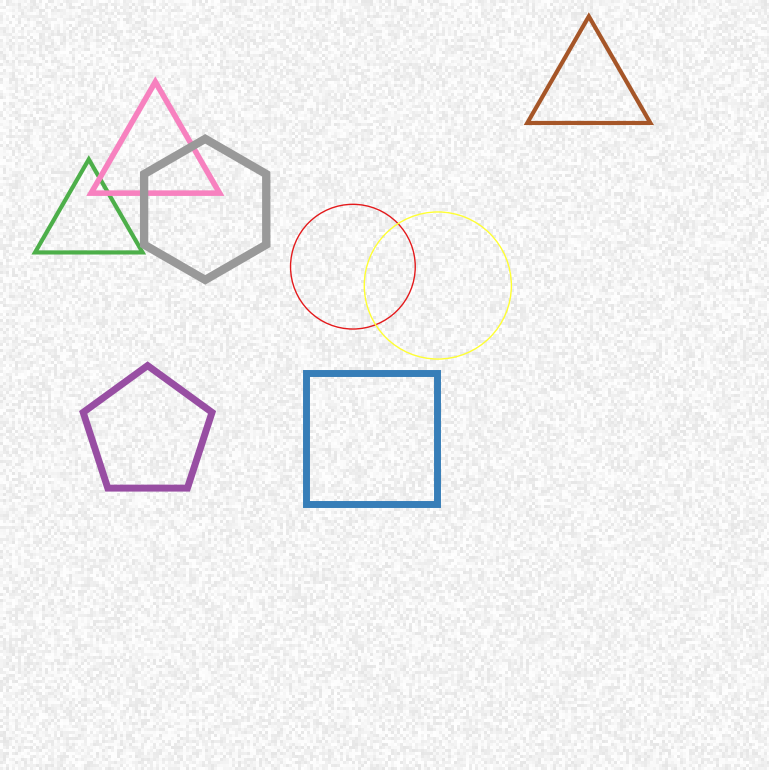[{"shape": "circle", "thickness": 0.5, "radius": 0.4, "center": [0.458, 0.654]}, {"shape": "square", "thickness": 2.5, "radius": 0.43, "center": [0.482, 0.43]}, {"shape": "triangle", "thickness": 1.5, "radius": 0.4, "center": [0.115, 0.712]}, {"shape": "pentagon", "thickness": 2.5, "radius": 0.44, "center": [0.192, 0.437]}, {"shape": "circle", "thickness": 0.5, "radius": 0.48, "center": [0.569, 0.629]}, {"shape": "triangle", "thickness": 1.5, "radius": 0.46, "center": [0.765, 0.886]}, {"shape": "triangle", "thickness": 2, "radius": 0.48, "center": [0.202, 0.797]}, {"shape": "hexagon", "thickness": 3, "radius": 0.46, "center": [0.266, 0.728]}]